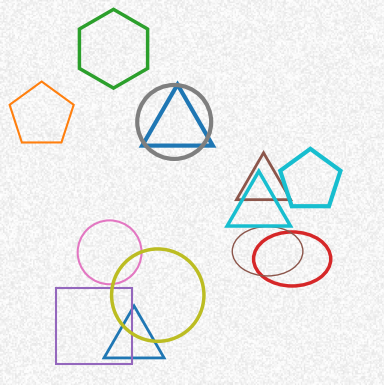[{"shape": "triangle", "thickness": 2, "radius": 0.45, "center": [0.348, 0.115]}, {"shape": "triangle", "thickness": 3, "radius": 0.53, "center": [0.461, 0.675]}, {"shape": "pentagon", "thickness": 1.5, "radius": 0.44, "center": [0.108, 0.701]}, {"shape": "hexagon", "thickness": 2.5, "radius": 0.51, "center": [0.295, 0.873]}, {"shape": "oval", "thickness": 2.5, "radius": 0.5, "center": [0.759, 0.327]}, {"shape": "square", "thickness": 1.5, "radius": 0.49, "center": [0.244, 0.154]}, {"shape": "oval", "thickness": 1, "radius": 0.46, "center": [0.695, 0.347]}, {"shape": "triangle", "thickness": 2, "radius": 0.41, "center": [0.685, 0.522]}, {"shape": "circle", "thickness": 1.5, "radius": 0.41, "center": [0.285, 0.345]}, {"shape": "circle", "thickness": 3, "radius": 0.48, "center": [0.453, 0.683]}, {"shape": "circle", "thickness": 2.5, "radius": 0.6, "center": [0.41, 0.233]}, {"shape": "triangle", "thickness": 2.5, "radius": 0.47, "center": [0.672, 0.46]}, {"shape": "pentagon", "thickness": 3, "radius": 0.41, "center": [0.806, 0.531]}]